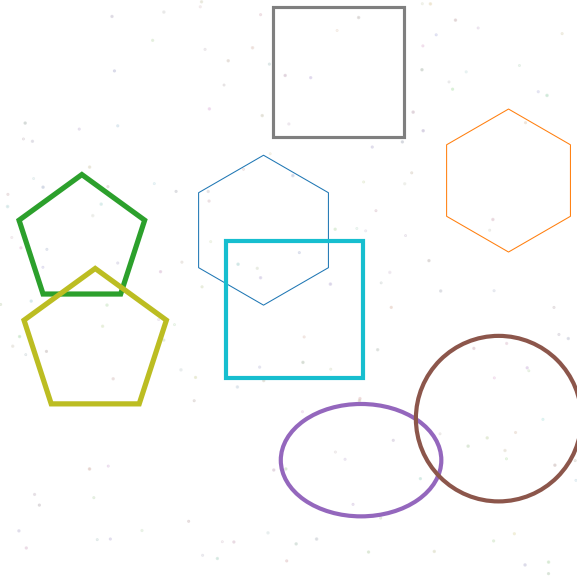[{"shape": "hexagon", "thickness": 0.5, "radius": 0.65, "center": [0.456, 0.601]}, {"shape": "hexagon", "thickness": 0.5, "radius": 0.62, "center": [0.881, 0.687]}, {"shape": "pentagon", "thickness": 2.5, "radius": 0.57, "center": [0.142, 0.583]}, {"shape": "oval", "thickness": 2, "radius": 0.69, "center": [0.625, 0.202]}, {"shape": "circle", "thickness": 2, "radius": 0.72, "center": [0.863, 0.274]}, {"shape": "square", "thickness": 1.5, "radius": 0.57, "center": [0.587, 0.875]}, {"shape": "pentagon", "thickness": 2.5, "radius": 0.65, "center": [0.165, 0.405]}, {"shape": "square", "thickness": 2, "radius": 0.59, "center": [0.51, 0.463]}]